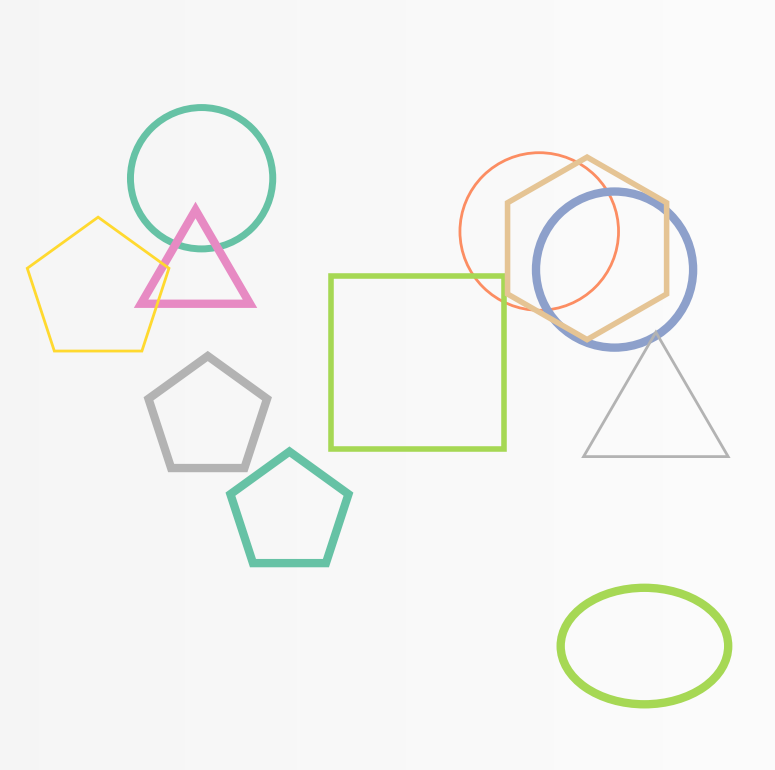[{"shape": "circle", "thickness": 2.5, "radius": 0.46, "center": [0.26, 0.769]}, {"shape": "pentagon", "thickness": 3, "radius": 0.4, "center": [0.373, 0.333]}, {"shape": "circle", "thickness": 1, "radius": 0.51, "center": [0.696, 0.699]}, {"shape": "circle", "thickness": 3, "radius": 0.51, "center": [0.793, 0.65]}, {"shape": "triangle", "thickness": 3, "radius": 0.41, "center": [0.252, 0.646]}, {"shape": "square", "thickness": 2, "radius": 0.56, "center": [0.539, 0.529]}, {"shape": "oval", "thickness": 3, "radius": 0.54, "center": [0.832, 0.161]}, {"shape": "pentagon", "thickness": 1, "radius": 0.48, "center": [0.127, 0.622]}, {"shape": "hexagon", "thickness": 2, "radius": 0.59, "center": [0.758, 0.677]}, {"shape": "triangle", "thickness": 1, "radius": 0.54, "center": [0.846, 0.461]}, {"shape": "pentagon", "thickness": 3, "radius": 0.4, "center": [0.268, 0.457]}]